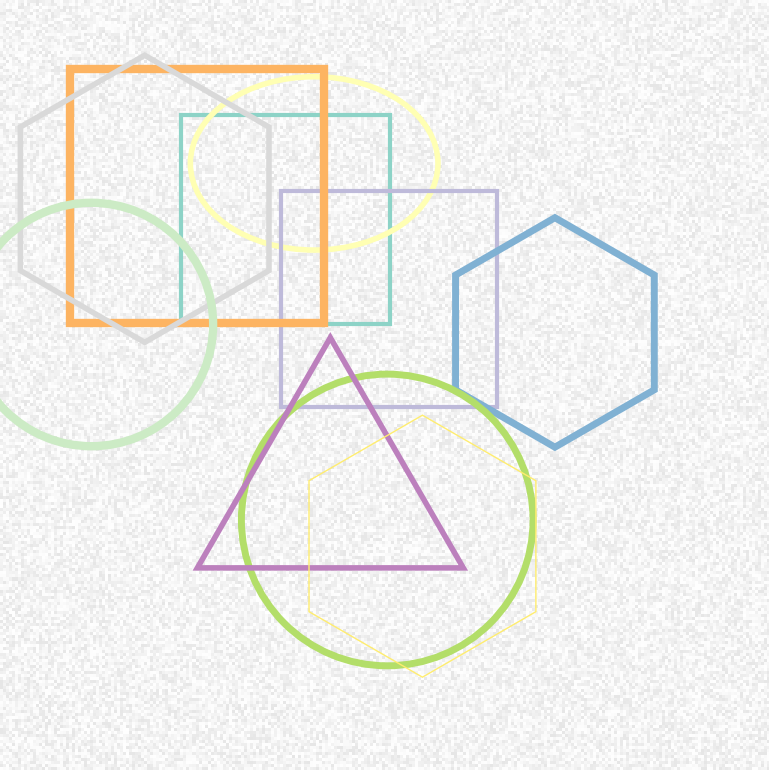[{"shape": "square", "thickness": 1.5, "radius": 0.68, "center": [0.37, 0.715]}, {"shape": "oval", "thickness": 2, "radius": 0.8, "center": [0.408, 0.788]}, {"shape": "square", "thickness": 1.5, "radius": 0.7, "center": [0.505, 0.612]}, {"shape": "hexagon", "thickness": 2.5, "radius": 0.75, "center": [0.721, 0.568]}, {"shape": "square", "thickness": 3, "radius": 0.82, "center": [0.256, 0.745]}, {"shape": "circle", "thickness": 2.5, "radius": 0.95, "center": [0.503, 0.325]}, {"shape": "hexagon", "thickness": 2, "radius": 0.93, "center": [0.188, 0.742]}, {"shape": "triangle", "thickness": 2, "radius": 1.0, "center": [0.429, 0.362]}, {"shape": "circle", "thickness": 3, "radius": 0.79, "center": [0.119, 0.579]}, {"shape": "hexagon", "thickness": 0.5, "radius": 0.85, "center": [0.549, 0.291]}]